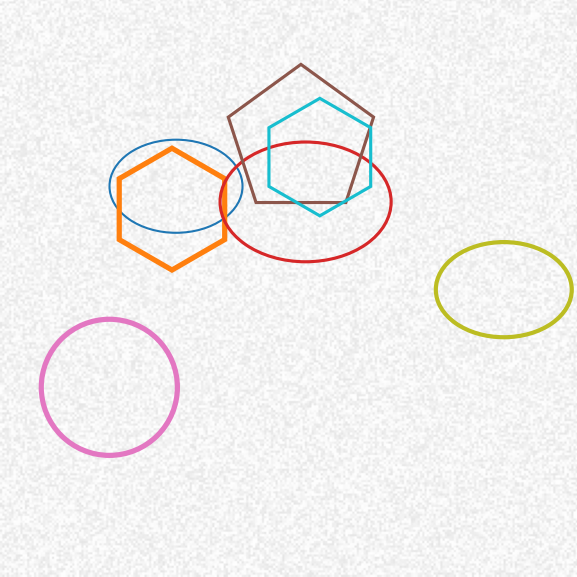[{"shape": "oval", "thickness": 1, "radius": 0.58, "center": [0.305, 0.677]}, {"shape": "hexagon", "thickness": 2.5, "radius": 0.53, "center": [0.298, 0.637]}, {"shape": "oval", "thickness": 1.5, "radius": 0.74, "center": [0.529, 0.65]}, {"shape": "pentagon", "thickness": 1.5, "radius": 0.66, "center": [0.521, 0.755]}, {"shape": "circle", "thickness": 2.5, "radius": 0.59, "center": [0.189, 0.328]}, {"shape": "oval", "thickness": 2, "radius": 0.59, "center": [0.872, 0.498]}, {"shape": "hexagon", "thickness": 1.5, "radius": 0.51, "center": [0.554, 0.727]}]